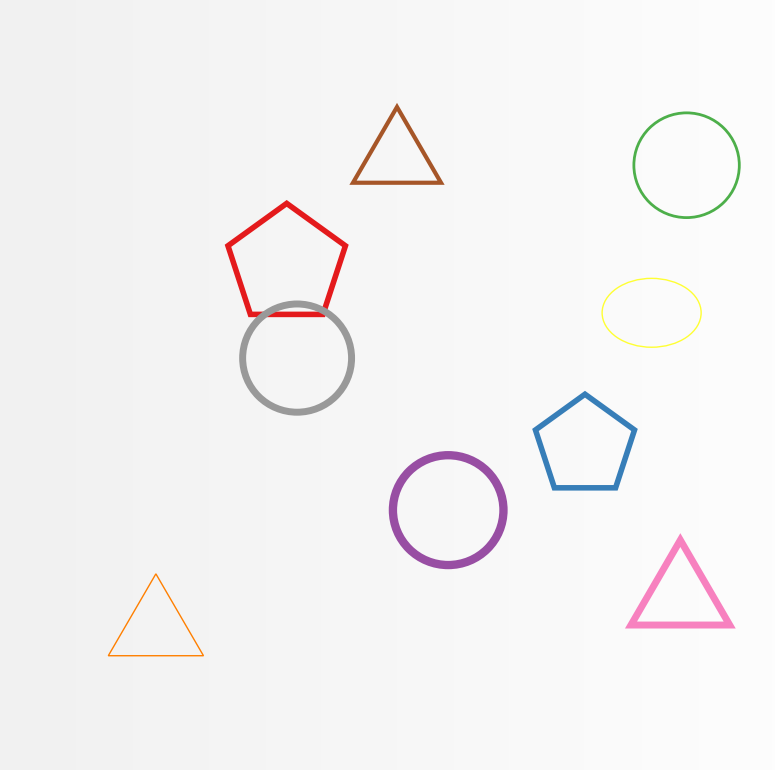[{"shape": "pentagon", "thickness": 2, "radius": 0.4, "center": [0.37, 0.656]}, {"shape": "pentagon", "thickness": 2, "radius": 0.34, "center": [0.755, 0.421]}, {"shape": "circle", "thickness": 1, "radius": 0.34, "center": [0.886, 0.785]}, {"shape": "circle", "thickness": 3, "radius": 0.36, "center": [0.578, 0.337]}, {"shape": "triangle", "thickness": 0.5, "radius": 0.35, "center": [0.201, 0.184]}, {"shape": "oval", "thickness": 0.5, "radius": 0.32, "center": [0.841, 0.594]}, {"shape": "triangle", "thickness": 1.5, "radius": 0.33, "center": [0.512, 0.795]}, {"shape": "triangle", "thickness": 2.5, "radius": 0.37, "center": [0.878, 0.225]}, {"shape": "circle", "thickness": 2.5, "radius": 0.35, "center": [0.383, 0.535]}]